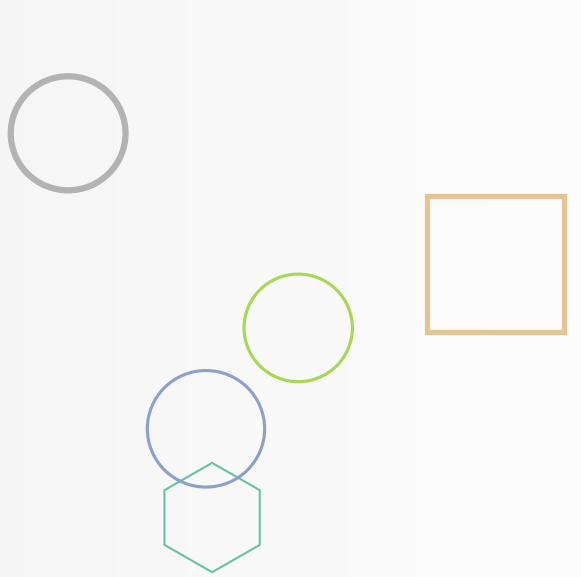[{"shape": "hexagon", "thickness": 1, "radius": 0.47, "center": [0.365, 0.103]}, {"shape": "circle", "thickness": 1.5, "radius": 0.5, "center": [0.354, 0.257]}, {"shape": "circle", "thickness": 1.5, "radius": 0.47, "center": [0.513, 0.431]}, {"shape": "square", "thickness": 2.5, "radius": 0.59, "center": [0.852, 0.542]}, {"shape": "circle", "thickness": 3, "radius": 0.49, "center": [0.117, 0.768]}]